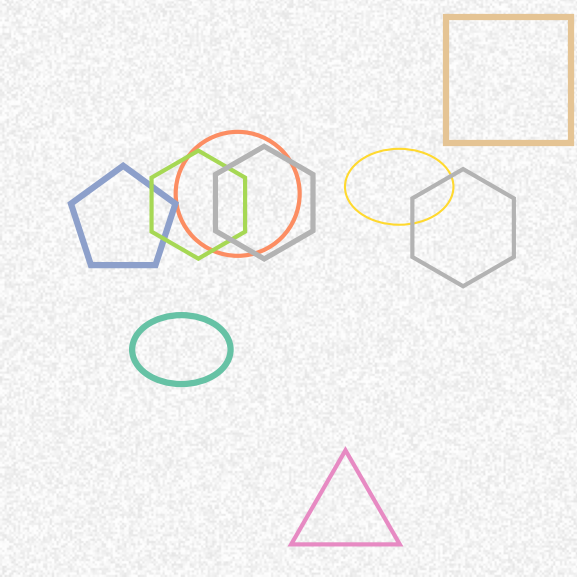[{"shape": "oval", "thickness": 3, "radius": 0.43, "center": [0.314, 0.394]}, {"shape": "circle", "thickness": 2, "radius": 0.54, "center": [0.412, 0.663]}, {"shape": "pentagon", "thickness": 3, "radius": 0.48, "center": [0.213, 0.617]}, {"shape": "triangle", "thickness": 2, "radius": 0.54, "center": [0.598, 0.111]}, {"shape": "hexagon", "thickness": 2, "radius": 0.47, "center": [0.343, 0.645]}, {"shape": "oval", "thickness": 1, "radius": 0.47, "center": [0.691, 0.676]}, {"shape": "square", "thickness": 3, "radius": 0.54, "center": [0.88, 0.86]}, {"shape": "hexagon", "thickness": 2.5, "radius": 0.49, "center": [0.458, 0.648]}, {"shape": "hexagon", "thickness": 2, "radius": 0.51, "center": [0.802, 0.605]}]